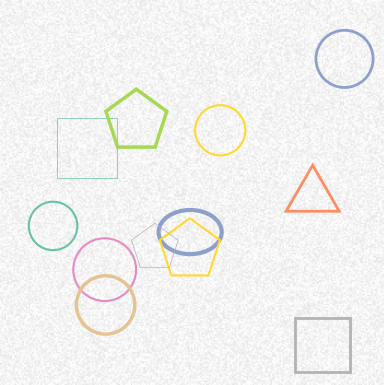[{"shape": "circle", "thickness": 1.5, "radius": 0.31, "center": [0.138, 0.413]}, {"shape": "square", "thickness": 0.5, "radius": 0.39, "center": [0.226, 0.616]}, {"shape": "triangle", "thickness": 2, "radius": 0.4, "center": [0.812, 0.491]}, {"shape": "circle", "thickness": 2, "radius": 0.37, "center": [0.895, 0.847]}, {"shape": "oval", "thickness": 3, "radius": 0.41, "center": [0.494, 0.397]}, {"shape": "circle", "thickness": 1.5, "radius": 0.41, "center": [0.272, 0.3]}, {"shape": "pentagon", "thickness": 2.5, "radius": 0.42, "center": [0.354, 0.685]}, {"shape": "circle", "thickness": 1.5, "radius": 0.33, "center": [0.572, 0.662]}, {"shape": "pentagon", "thickness": 1.5, "radius": 0.41, "center": [0.493, 0.351]}, {"shape": "circle", "thickness": 2.5, "radius": 0.38, "center": [0.274, 0.208]}, {"shape": "square", "thickness": 2, "radius": 0.36, "center": [0.837, 0.104]}, {"shape": "pentagon", "thickness": 0.5, "radius": 0.32, "center": [0.402, 0.356]}]